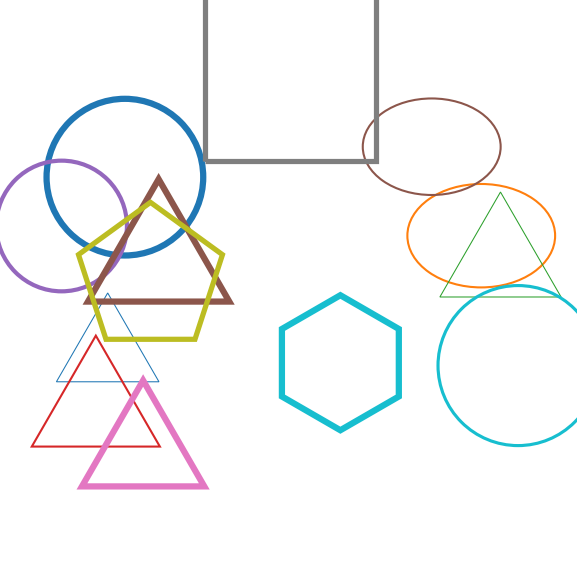[{"shape": "circle", "thickness": 3, "radius": 0.68, "center": [0.216, 0.692]}, {"shape": "triangle", "thickness": 0.5, "radius": 0.51, "center": [0.186, 0.389]}, {"shape": "oval", "thickness": 1, "radius": 0.64, "center": [0.833, 0.591]}, {"shape": "triangle", "thickness": 0.5, "radius": 0.61, "center": [0.867, 0.545]}, {"shape": "triangle", "thickness": 1, "radius": 0.64, "center": [0.166, 0.29]}, {"shape": "circle", "thickness": 2, "radius": 0.57, "center": [0.107, 0.608]}, {"shape": "triangle", "thickness": 3, "radius": 0.71, "center": [0.275, 0.548]}, {"shape": "oval", "thickness": 1, "radius": 0.6, "center": [0.748, 0.745]}, {"shape": "triangle", "thickness": 3, "radius": 0.61, "center": [0.248, 0.218]}, {"shape": "square", "thickness": 2.5, "radius": 0.74, "center": [0.503, 0.868]}, {"shape": "pentagon", "thickness": 2.5, "radius": 0.66, "center": [0.261, 0.518]}, {"shape": "circle", "thickness": 1.5, "radius": 0.69, "center": [0.897, 0.366]}, {"shape": "hexagon", "thickness": 3, "radius": 0.58, "center": [0.589, 0.371]}]